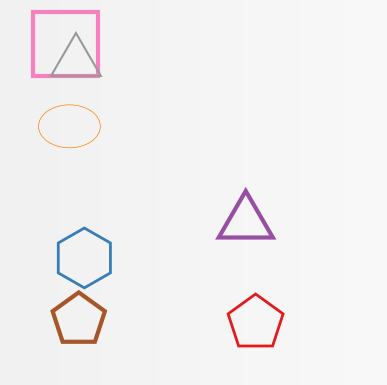[{"shape": "pentagon", "thickness": 2, "radius": 0.37, "center": [0.66, 0.162]}, {"shape": "hexagon", "thickness": 2, "radius": 0.39, "center": [0.218, 0.33]}, {"shape": "triangle", "thickness": 3, "radius": 0.4, "center": [0.634, 0.423]}, {"shape": "oval", "thickness": 0.5, "radius": 0.4, "center": [0.179, 0.672]}, {"shape": "pentagon", "thickness": 3, "radius": 0.35, "center": [0.203, 0.17]}, {"shape": "square", "thickness": 3, "radius": 0.42, "center": [0.168, 0.885]}, {"shape": "triangle", "thickness": 1.5, "radius": 0.37, "center": [0.196, 0.84]}]